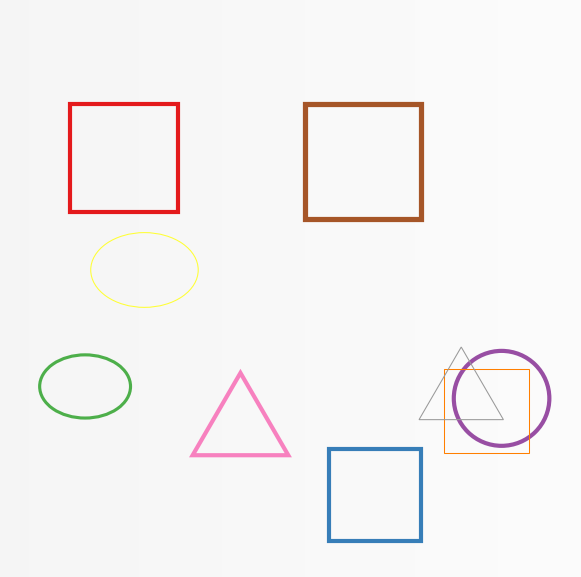[{"shape": "square", "thickness": 2, "radius": 0.47, "center": [0.213, 0.725]}, {"shape": "square", "thickness": 2, "radius": 0.4, "center": [0.645, 0.142]}, {"shape": "oval", "thickness": 1.5, "radius": 0.39, "center": [0.146, 0.33]}, {"shape": "circle", "thickness": 2, "radius": 0.41, "center": [0.863, 0.309]}, {"shape": "square", "thickness": 0.5, "radius": 0.37, "center": [0.836, 0.287]}, {"shape": "oval", "thickness": 0.5, "radius": 0.46, "center": [0.249, 0.532]}, {"shape": "square", "thickness": 2.5, "radius": 0.5, "center": [0.625, 0.72]}, {"shape": "triangle", "thickness": 2, "radius": 0.47, "center": [0.414, 0.258]}, {"shape": "triangle", "thickness": 0.5, "radius": 0.42, "center": [0.794, 0.314]}]